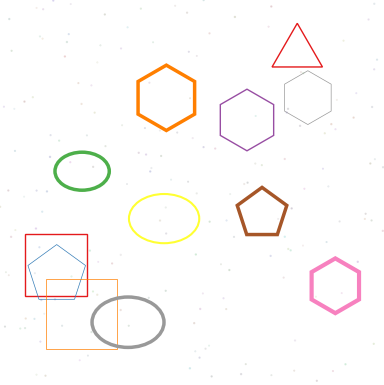[{"shape": "triangle", "thickness": 1, "radius": 0.38, "center": [0.772, 0.864]}, {"shape": "square", "thickness": 1, "radius": 0.4, "center": [0.145, 0.312]}, {"shape": "pentagon", "thickness": 0.5, "radius": 0.39, "center": [0.147, 0.286]}, {"shape": "oval", "thickness": 2.5, "radius": 0.35, "center": [0.213, 0.555]}, {"shape": "hexagon", "thickness": 1, "radius": 0.4, "center": [0.642, 0.688]}, {"shape": "hexagon", "thickness": 2.5, "radius": 0.42, "center": [0.432, 0.746]}, {"shape": "square", "thickness": 0.5, "radius": 0.46, "center": [0.212, 0.184]}, {"shape": "oval", "thickness": 1.5, "radius": 0.46, "center": [0.426, 0.432]}, {"shape": "pentagon", "thickness": 2.5, "radius": 0.34, "center": [0.681, 0.445]}, {"shape": "hexagon", "thickness": 3, "radius": 0.36, "center": [0.871, 0.258]}, {"shape": "hexagon", "thickness": 0.5, "radius": 0.35, "center": [0.8, 0.746]}, {"shape": "oval", "thickness": 2.5, "radius": 0.47, "center": [0.333, 0.163]}]